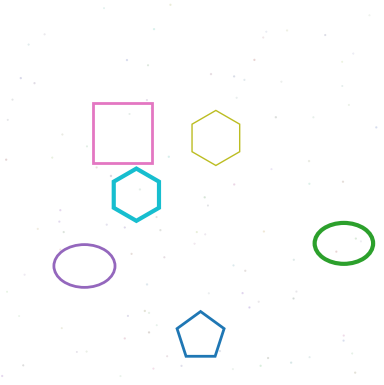[{"shape": "pentagon", "thickness": 2, "radius": 0.32, "center": [0.521, 0.127]}, {"shape": "oval", "thickness": 3, "radius": 0.38, "center": [0.893, 0.368]}, {"shape": "oval", "thickness": 2, "radius": 0.4, "center": [0.219, 0.309]}, {"shape": "square", "thickness": 2, "radius": 0.39, "center": [0.318, 0.654]}, {"shape": "hexagon", "thickness": 1, "radius": 0.36, "center": [0.561, 0.642]}, {"shape": "hexagon", "thickness": 3, "radius": 0.34, "center": [0.354, 0.494]}]